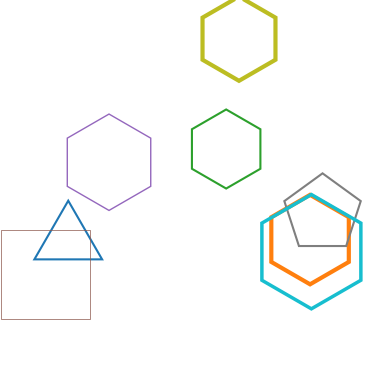[{"shape": "triangle", "thickness": 1.5, "radius": 0.51, "center": [0.177, 0.377]}, {"shape": "hexagon", "thickness": 3, "radius": 0.58, "center": [0.805, 0.378]}, {"shape": "hexagon", "thickness": 1.5, "radius": 0.51, "center": [0.587, 0.613]}, {"shape": "hexagon", "thickness": 1, "radius": 0.63, "center": [0.283, 0.579]}, {"shape": "square", "thickness": 0.5, "radius": 0.58, "center": [0.119, 0.287]}, {"shape": "pentagon", "thickness": 1.5, "radius": 0.52, "center": [0.838, 0.445]}, {"shape": "hexagon", "thickness": 3, "radius": 0.55, "center": [0.621, 0.899]}, {"shape": "hexagon", "thickness": 2.5, "radius": 0.74, "center": [0.809, 0.346]}]